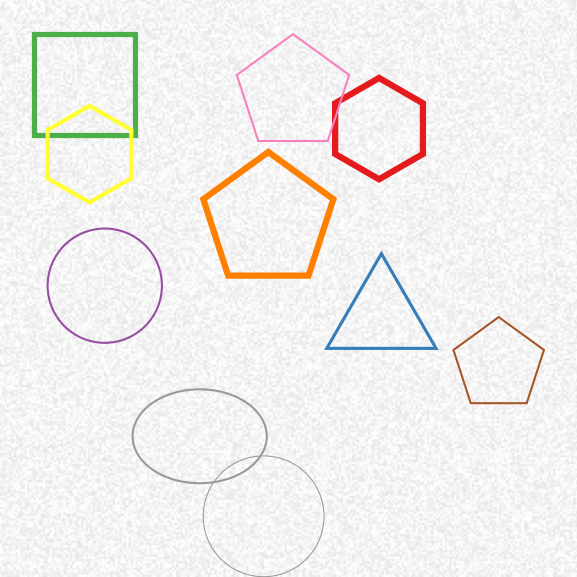[{"shape": "hexagon", "thickness": 3, "radius": 0.44, "center": [0.656, 0.776]}, {"shape": "triangle", "thickness": 1.5, "radius": 0.55, "center": [0.66, 0.451]}, {"shape": "square", "thickness": 2.5, "radius": 0.43, "center": [0.147, 0.853]}, {"shape": "circle", "thickness": 1, "radius": 0.49, "center": [0.181, 0.504]}, {"shape": "pentagon", "thickness": 3, "radius": 0.59, "center": [0.465, 0.618]}, {"shape": "hexagon", "thickness": 2, "radius": 0.42, "center": [0.155, 0.732]}, {"shape": "pentagon", "thickness": 1, "radius": 0.41, "center": [0.864, 0.368]}, {"shape": "pentagon", "thickness": 1, "radius": 0.51, "center": [0.507, 0.838]}, {"shape": "circle", "thickness": 0.5, "radius": 0.52, "center": [0.456, 0.105]}, {"shape": "oval", "thickness": 1, "radius": 0.58, "center": [0.346, 0.244]}]